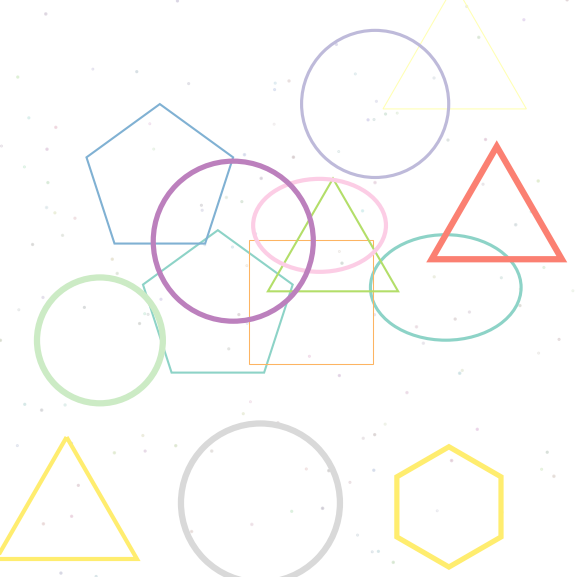[{"shape": "oval", "thickness": 1.5, "radius": 0.65, "center": [0.772, 0.501]}, {"shape": "pentagon", "thickness": 1, "radius": 0.68, "center": [0.377, 0.464]}, {"shape": "triangle", "thickness": 0.5, "radius": 0.72, "center": [0.787, 0.882]}, {"shape": "circle", "thickness": 1.5, "radius": 0.64, "center": [0.65, 0.819]}, {"shape": "triangle", "thickness": 3, "radius": 0.65, "center": [0.86, 0.615]}, {"shape": "pentagon", "thickness": 1, "radius": 0.67, "center": [0.277, 0.685]}, {"shape": "square", "thickness": 0.5, "radius": 0.54, "center": [0.539, 0.476]}, {"shape": "triangle", "thickness": 1, "radius": 0.65, "center": [0.577, 0.56]}, {"shape": "oval", "thickness": 2, "radius": 0.57, "center": [0.553, 0.609]}, {"shape": "circle", "thickness": 3, "radius": 0.69, "center": [0.451, 0.128]}, {"shape": "circle", "thickness": 2.5, "radius": 0.69, "center": [0.404, 0.582]}, {"shape": "circle", "thickness": 3, "radius": 0.54, "center": [0.173, 0.41]}, {"shape": "triangle", "thickness": 2, "radius": 0.7, "center": [0.115, 0.102]}, {"shape": "hexagon", "thickness": 2.5, "radius": 0.52, "center": [0.777, 0.121]}]